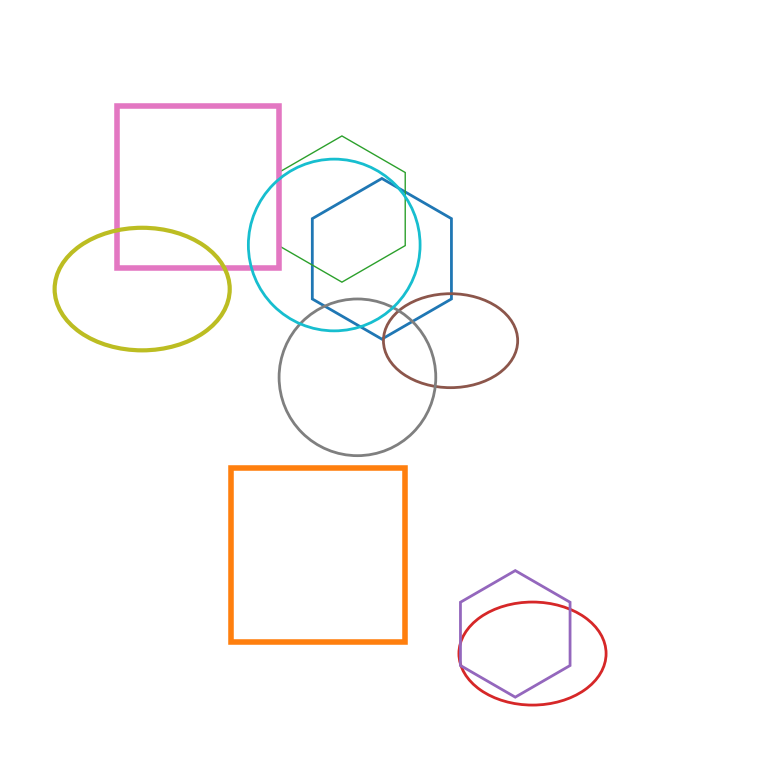[{"shape": "hexagon", "thickness": 1, "radius": 0.52, "center": [0.496, 0.664]}, {"shape": "square", "thickness": 2, "radius": 0.56, "center": [0.413, 0.279]}, {"shape": "hexagon", "thickness": 0.5, "radius": 0.47, "center": [0.444, 0.729]}, {"shape": "oval", "thickness": 1, "radius": 0.48, "center": [0.692, 0.151]}, {"shape": "hexagon", "thickness": 1, "radius": 0.41, "center": [0.669, 0.177]}, {"shape": "oval", "thickness": 1, "radius": 0.44, "center": [0.585, 0.558]}, {"shape": "square", "thickness": 2, "radius": 0.53, "center": [0.257, 0.757]}, {"shape": "circle", "thickness": 1, "radius": 0.51, "center": [0.464, 0.51]}, {"shape": "oval", "thickness": 1.5, "radius": 0.57, "center": [0.185, 0.625]}, {"shape": "circle", "thickness": 1, "radius": 0.56, "center": [0.434, 0.682]}]